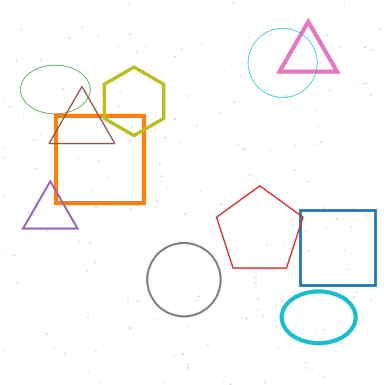[{"shape": "square", "thickness": 2, "radius": 0.49, "center": [0.877, 0.357]}, {"shape": "square", "thickness": 3, "radius": 0.57, "center": [0.26, 0.586]}, {"shape": "oval", "thickness": 0.5, "radius": 0.45, "center": [0.144, 0.767]}, {"shape": "pentagon", "thickness": 1, "radius": 0.59, "center": [0.675, 0.399]}, {"shape": "triangle", "thickness": 1.5, "radius": 0.41, "center": [0.131, 0.447]}, {"shape": "triangle", "thickness": 1, "radius": 0.49, "center": [0.213, 0.677]}, {"shape": "triangle", "thickness": 3, "radius": 0.43, "center": [0.801, 0.857]}, {"shape": "circle", "thickness": 1.5, "radius": 0.48, "center": [0.478, 0.274]}, {"shape": "hexagon", "thickness": 2.5, "radius": 0.44, "center": [0.348, 0.737]}, {"shape": "oval", "thickness": 3, "radius": 0.48, "center": [0.828, 0.176]}, {"shape": "circle", "thickness": 0.5, "radius": 0.45, "center": [0.734, 0.837]}]